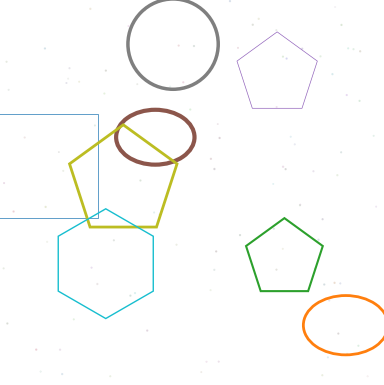[{"shape": "square", "thickness": 0.5, "radius": 0.68, "center": [0.119, 0.569]}, {"shape": "oval", "thickness": 2, "radius": 0.55, "center": [0.898, 0.155]}, {"shape": "pentagon", "thickness": 1.5, "radius": 0.52, "center": [0.739, 0.329]}, {"shape": "pentagon", "thickness": 0.5, "radius": 0.55, "center": [0.72, 0.807]}, {"shape": "oval", "thickness": 3, "radius": 0.51, "center": [0.403, 0.644]}, {"shape": "circle", "thickness": 2.5, "radius": 0.59, "center": [0.45, 0.885]}, {"shape": "pentagon", "thickness": 2, "radius": 0.73, "center": [0.32, 0.529]}, {"shape": "hexagon", "thickness": 1, "radius": 0.71, "center": [0.275, 0.315]}]